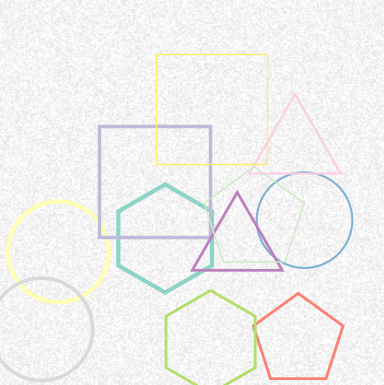[{"shape": "hexagon", "thickness": 3, "radius": 0.7, "center": [0.429, 0.381]}, {"shape": "circle", "thickness": 3, "radius": 0.65, "center": [0.152, 0.346]}, {"shape": "square", "thickness": 2.5, "radius": 0.72, "center": [0.402, 0.528]}, {"shape": "pentagon", "thickness": 2, "radius": 0.61, "center": [0.775, 0.116]}, {"shape": "circle", "thickness": 1.5, "radius": 0.62, "center": [0.791, 0.428]}, {"shape": "hexagon", "thickness": 2, "radius": 0.67, "center": [0.547, 0.112]}, {"shape": "triangle", "thickness": 1.5, "radius": 0.69, "center": [0.766, 0.618]}, {"shape": "circle", "thickness": 2.5, "radius": 0.67, "center": [0.108, 0.145]}, {"shape": "triangle", "thickness": 2, "radius": 0.67, "center": [0.616, 0.365]}, {"shape": "pentagon", "thickness": 1, "radius": 0.68, "center": [0.66, 0.43]}, {"shape": "square", "thickness": 1, "radius": 0.71, "center": [0.549, 0.716]}]